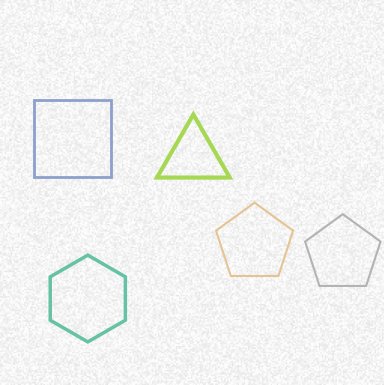[{"shape": "hexagon", "thickness": 2.5, "radius": 0.56, "center": [0.228, 0.225]}, {"shape": "square", "thickness": 2, "radius": 0.5, "center": [0.189, 0.64]}, {"shape": "triangle", "thickness": 3, "radius": 0.55, "center": [0.502, 0.593]}, {"shape": "pentagon", "thickness": 1.5, "radius": 0.53, "center": [0.661, 0.368]}, {"shape": "pentagon", "thickness": 1.5, "radius": 0.52, "center": [0.89, 0.341]}]